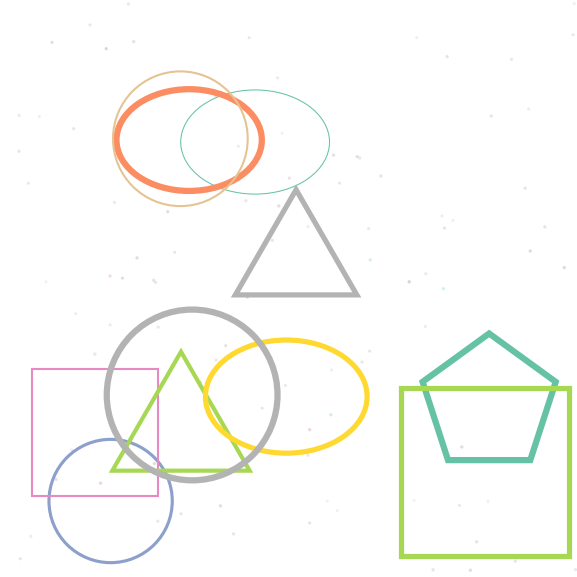[{"shape": "oval", "thickness": 0.5, "radius": 0.64, "center": [0.442, 0.753]}, {"shape": "pentagon", "thickness": 3, "radius": 0.61, "center": [0.847, 0.3]}, {"shape": "oval", "thickness": 3, "radius": 0.63, "center": [0.328, 0.757]}, {"shape": "circle", "thickness": 1.5, "radius": 0.53, "center": [0.192, 0.132]}, {"shape": "square", "thickness": 1, "radius": 0.55, "center": [0.164, 0.251]}, {"shape": "triangle", "thickness": 2, "radius": 0.69, "center": [0.313, 0.253]}, {"shape": "square", "thickness": 2.5, "radius": 0.73, "center": [0.839, 0.182]}, {"shape": "oval", "thickness": 2.5, "radius": 0.7, "center": [0.496, 0.312]}, {"shape": "circle", "thickness": 1, "radius": 0.58, "center": [0.312, 0.759]}, {"shape": "circle", "thickness": 3, "radius": 0.74, "center": [0.333, 0.315]}, {"shape": "triangle", "thickness": 2.5, "radius": 0.61, "center": [0.513, 0.549]}]